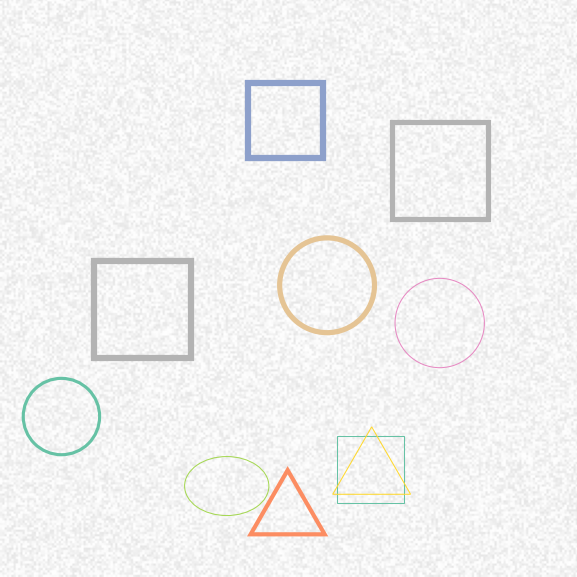[{"shape": "square", "thickness": 0.5, "radius": 0.29, "center": [0.642, 0.187]}, {"shape": "circle", "thickness": 1.5, "radius": 0.33, "center": [0.106, 0.278]}, {"shape": "triangle", "thickness": 2, "radius": 0.37, "center": [0.498, 0.111]}, {"shape": "square", "thickness": 3, "radius": 0.32, "center": [0.495, 0.791]}, {"shape": "circle", "thickness": 0.5, "radius": 0.39, "center": [0.761, 0.44]}, {"shape": "oval", "thickness": 0.5, "radius": 0.36, "center": [0.393, 0.157]}, {"shape": "triangle", "thickness": 0.5, "radius": 0.39, "center": [0.644, 0.182]}, {"shape": "circle", "thickness": 2.5, "radius": 0.41, "center": [0.566, 0.505]}, {"shape": "square", "thickness": 2.5, "radius": 0.42, "center": [0.762, 0.704]}, {"shape": "square", "thickness": 3, "radius": 0.42, "center": [0.247, 0.463]}]